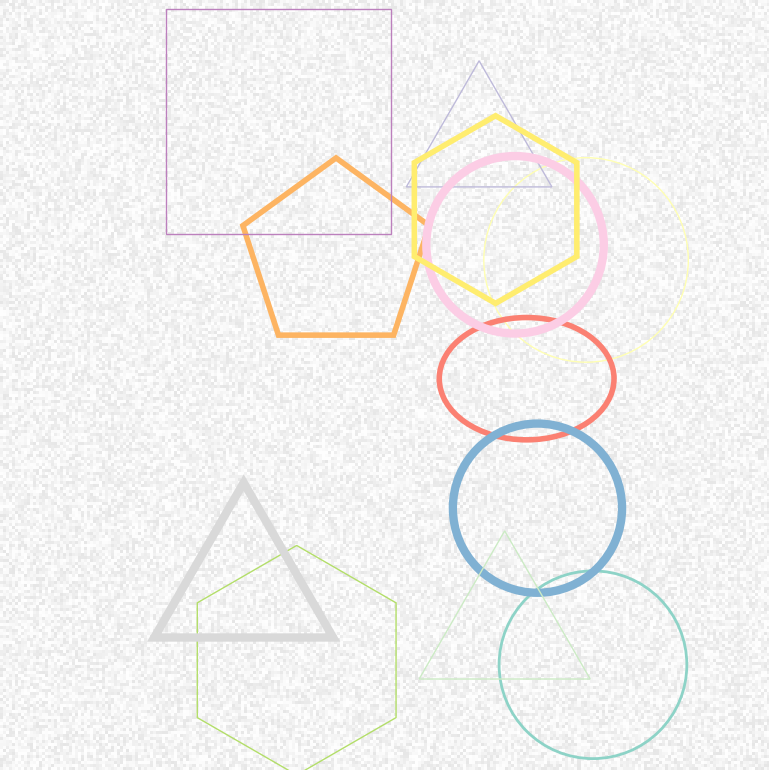[{"shape": "circle", "thickness": 1, "radius": 0.61, "center": [0.77, 0.137]}, {"shape": "circle", "thickness": 0.5, "radius": 0.66, "center": [0.761, 0.662]}, {"shape": "triangle", "thickness": 0.5, "radius": 0.55, "center": [0.622, 0.812]}, {"shape": "oval", "thickness": 2, "radius": 0.57, "center": [0.684, 0.508]}, {"shape": "circle", "thickness": 3, "radius": 0.55, "center": [0.698, 0.34]}, {"shape": "pentagon", "thickness": 2, "radius": 0.64, "center": [0.436, 0.668]}, {"shape": "hexagon", "thickness": 0.5, "radius": 0.75, "center": [0.385, 0.143]}, {"shape": "circle", "thickness": 3, "radius": 0.58, "center": [0.669, 0.682]}, {"shape": "triangle", "thickness": 3, "radius": 0.67, "center": [0.316, 0.239]}, {"shape": "square", "thickness": 0.5, "radius": 0.73, "center": [0.361, 0.842]}, {"shape": "triangle", "thickness": 0.5, "radius": 0.64, "center": [0.655, 0.182]}, {"shape": "hexagon", "thickness": 2, "radius": 0.61, "center": [0.644, 0.728]}]